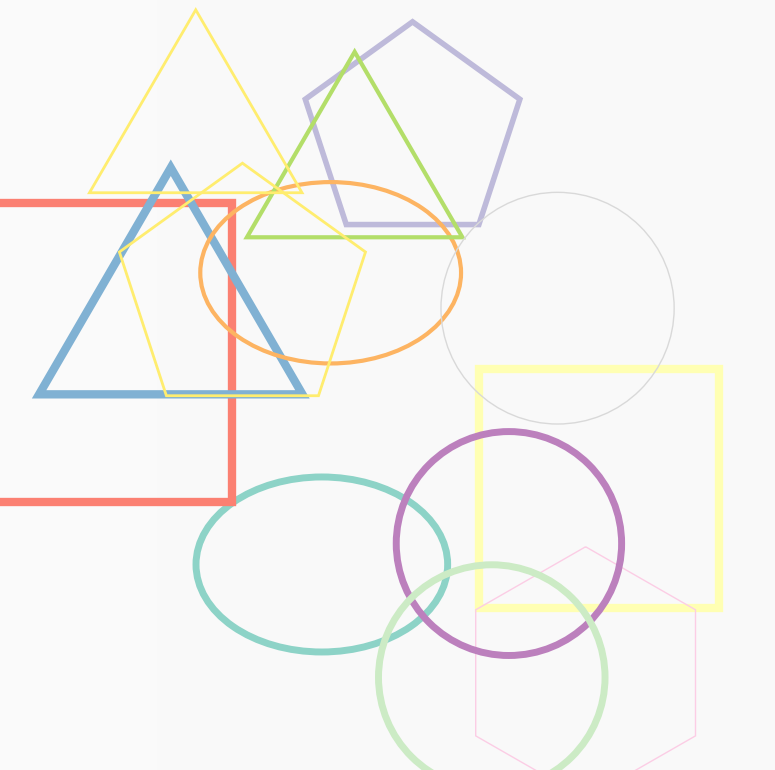[{"shape": "oval", "thickness": 2.5, "radius": 0.81, "center": [0.415, 0.267]}, {"shape": "square", "thickness": 3, "radius": 0.78, "center": [0.773, 0.366]}, {"shape": "pentagon", "thickness": 2, "radius": 0.73, "center": [0.532, 0.826]}, {"shape": "square", "thickness": 3, "radius": 0.97, "center": [0.105, 0.542]}, {"shape": "triangle", "thickness": 3, "radius": 0.98, "center": [0.22, 0.586]}, {"shape": "oval", "thickness": 1.5, "radius": 0.84, "center": [0.427, 0.646]}, {"shape": "triangle", "thickness": 1.5, "radius": 0.8, "center": [0.458, 0.772]}, {"shape": "hexagon", "thickness": 0.5, "radius": 0.82, "center": [0.756, 0.126]}, {"shape": "circle", "thickness": 0.5, "radius": 0.75, "center": [0.719, 0.6]}, {"shape": "circle", "thickness": 2.5, "radius": 0.73, "center": [0.657, 0.294]}, {"shape": "circle", "thickness": 2.5, "radius": 0.73, "center": [0.635, 0.12]}, {"shape": "pentagon", "thickness": 1, "radius": 0.83, "center": [0.313, 0.621]}, {"shape": "triangle", "thickness": 1, "radius": 0.79, "center": [0.253, 0.829]}]